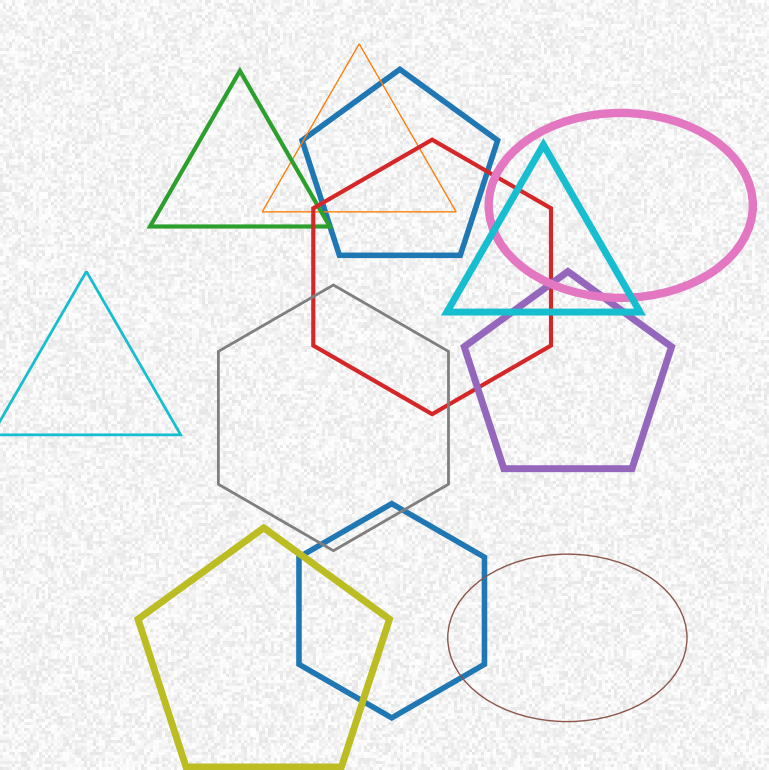[{"shape": "pentagon", "thickness": 2, "radius": 0.67, "center": [0.519, 0.776]}, {"shape": "hexagon", "thickness": 2, "radius": 0.7, "center": [0.509, 0.207]}, {"shape": "triangle", "thickness": 0.5, "radius": 0.73, "center": [0.466, 0.798]}, {"shape": "triangle", "thickness": 1.5, "radius": 0.67, "center": [0.312, 0.773]}, {"shape": "hexagon", "thickness": 1.5, "radius": 0.89, "center": [0.561, 0.64]}, {"shape": "pentagon", "thickness": 2.5, "radius": 0.71, "center": [0.738, 0.506]}, {"shape": "oval", "thickness": 0.5, "radius": 0.78, "center": [0.737, 0.172]}, {"shape": "oval", "thickness": 3, "radius": 0.86, "center": [0.806, 0.733]}, {"shape": "hexagon", "thickness": 1, "radius": 0.86, "center": [0.433, 0.457]}, {"shape": "pentagon", "thickness": 2.5, "radius": 0.86, "center": [0.343, 0.143]}, {"shape": "triangle", "thickness": 2.5, "radius": 0.72, "center": [0.706, 0.667]}, {"shape": "triangle", "thickness": 1, "radius": 0.71, "center": [0.112, 0.506]}]